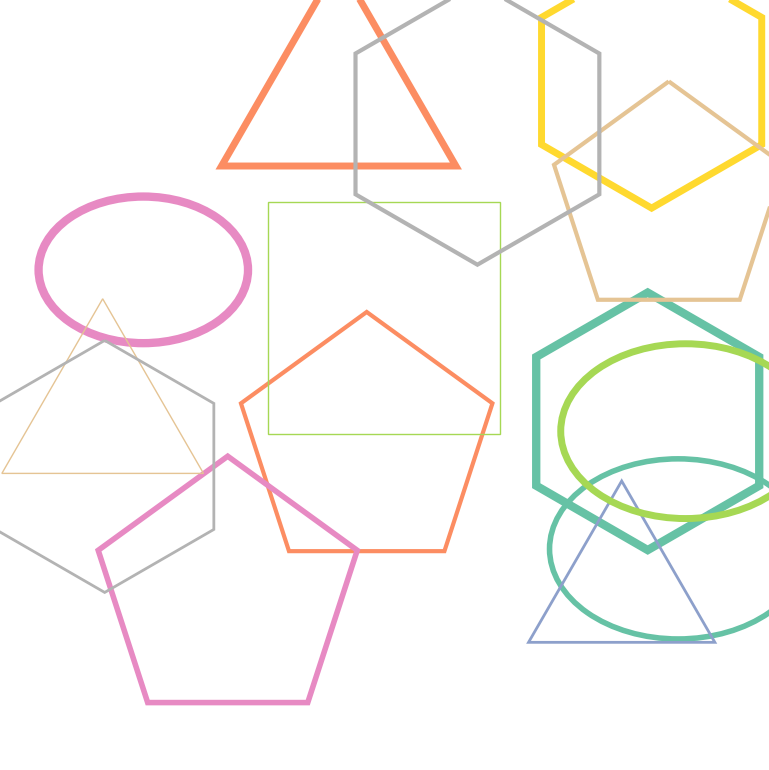[{"shape": "oval", "thickness": 2, "radius": 0.84, "center": [0.881, 0.287]}, {"shape": "hexagon", "thickness": 3, "radius": 0.84, "center": [0.841, 0.453]}, {"shape": "triangle", "thickness": 2.5, "radius": 0.88, "center": [0.44, 0.872]}, {"shape": "pentagon", "thickness": 1.5, "radius": 0.86, "center": [0.476, 0.423]}, {"shape": "triangle", "thickness": 1, "radius": 0.7, "center": [0.807, 0.236]}, {"shape": "pentagon", "thickness": 2, "radius": 0.88, "center": [0.296, 0.231]}, {"shape": "oval", "thickness": 3, "radius": 0.68, "center": [0.186, 0.65]}, {"shape": "square", "thickness": 0.5, "radius": 0.75, "center": [0.499, 0.587]}, {"shape": "oval", "thickness": 2.5, "radius": 0.81, "center": [0.89, 0.44]}, {"shape": "hexagon", "thickness": 2.5, "radius": 0.83, "center": [0.846, 0.895]}, {"shape": "triangle", "thickness": 0.5, "radius": 0.76, "center": [0.133, 0.461]}, {"shape": "pentagon", "thickness": 1.5, "radius": 0.78, "center": [0.869, 0.738]}, {"shape": "hexagon", "thickness": 1.5, "radius": 0.91, "center": [0.62, 0.839]}, {"shape": "hexagon", "thickness": 1, "radius": 0.82, "center": [0.136, 0.394]}]